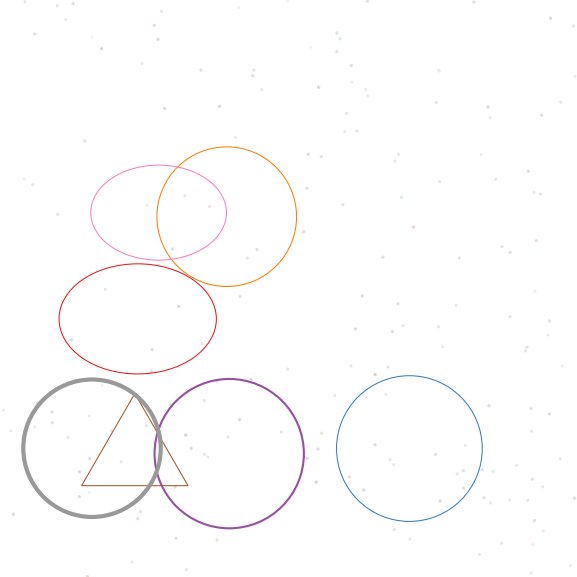[{"shape": "oval", "thickness": 0.5, "radius": 0.68, "center": [0.238, 0.447]}, {"shape": "circle", "thickness": 0.5, "radius": 0.63, "center": [0.709, 0.222]}, {"shape": "circle", "thickness": 1, "radius": 0.65, "center": [0.397, 0.214]}, {"shape": "circle", "thickness": 0.5, "radius": 0.6, "center": [0.393, 0.624]}, {"shape": "triangle", "thickness": 0.5, "radius": 0.53, "center": [0.233, 0.211]}, {"shape": "oval", "thickness": 0.5, "radius": 0.59, "center": [0.275, 0.631]}, {"shape": "circle", "thickness": 2, "radius": 0.59, "center": [0.159, 0.223]}]